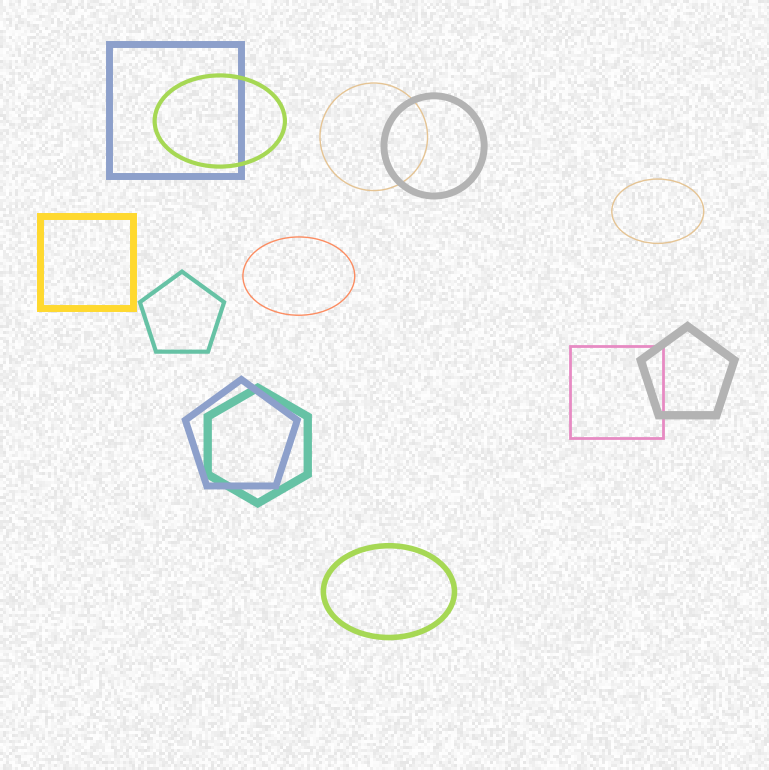[{"shape": "pentagon", "thickness": 1.5, "radius": 0.29, "center": [0.236, 0.59]}, {"shape": "hexagon", "thickness": 3, "radius": 0.38, "center": [0.335, 0.421]}, {"shape": "oval", "thickness": 0.5, "radius": 0.36, "center": [0.388, 0.641]}, {"shape": "square", "thickness": 2.5, "radius": 0.43, "center": [0.227, 0.857]}, {"shape": "pentagon", "thickness": 2.5, "radius": 0.38, "center": [0.313, 0.431]}, {"shape": "square", "thickness": 1, "radius": 0.3, "center": [0.801, 0.491]}, {"shape": "oval", "thickness": 2, "radius": 0.43, "center": [0.505, 0.232]}, {"shape": "oval", "thickness": 1.5, "radius": 0.42, "center": [0.285, 0.843]}, {"shape": "square", "thickness": 2.5, "radius": 0.3, "center": [0.112, 0.659]}, {"shape": "circle", "thickness": 0.5, "radius": 0.35, "center": [0.485, 0.822]}, {"shape": "oval", "thickness": 0.5, "radius": 0.3, "center": [0.854, 0.726]}, {"shape": "circle", "thickness": 2.5, "radius": 0.33, "center": [0.564, 0.811]}, {"shape": "pentagon", "thickness": 3, "radius": 0.32, "center": [0.893, 0.512]}]